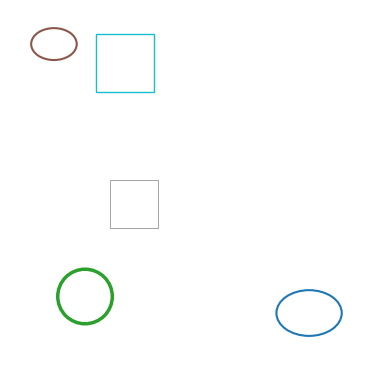[{"shape": "oval", "thickness": 1.5, "radius": 0.42, "center": [0.803, 0.187]}, {"shape": "circle", "thickness": 2.5, "radius": 0.35, "center": [0.221, 0.23]}, {"shape": "oval", "thickness": 1.5, "radius": 0.3, "center": [0.14, 0.886]}, {"shape": "square", "thickness": 0.5, "radius": 0.31, "center": [0.348, 0.469]}, {"shape": "square", "thickness": 1, "radius": 0.38, "center": [0.325, 0.836]}]